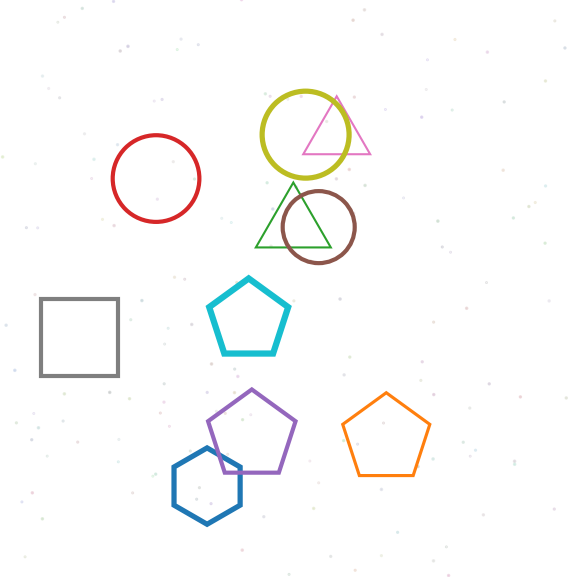[{"shape": "hexagon", "thickness": 2.5, "radius": 0.33, "center": [0.359, 0.157]}, {"shape": "pentagon", "thickness": 1.5, "radius": 0.4, "center": [0.669, 0.24]}, {"shape": "triangle", "thickness": 1, "radius": 0.37, "center": [0.508, 0.608]}, {"shape": "circle", "thickness": 2, "radius": 0.38, "center": [0.27, 0.69]}, {"shape": "pentagon", "thickness": 2, "radius": 0.4, "center": [0.436, 0.245]}, {"shape": "circle", "thickness": 2, "radius": 0.31, "center": [0.552, 0.606]}, {"shape": "triangle", "thickness": 1, "radius": 0.33, "center": [0.583, 0.766]}, {"shape": "square", "thickness": 2, "radius": 0.33, "center": [0.138, 0.415]}, {"shape": "circle", "thickness": 2.5, "radius": 0.38, "center": [0.529, 0.766]}, {"shape": "pentagon", "thickness": 3, "radius": 0.36, "center": [0.431, 0.445]}]